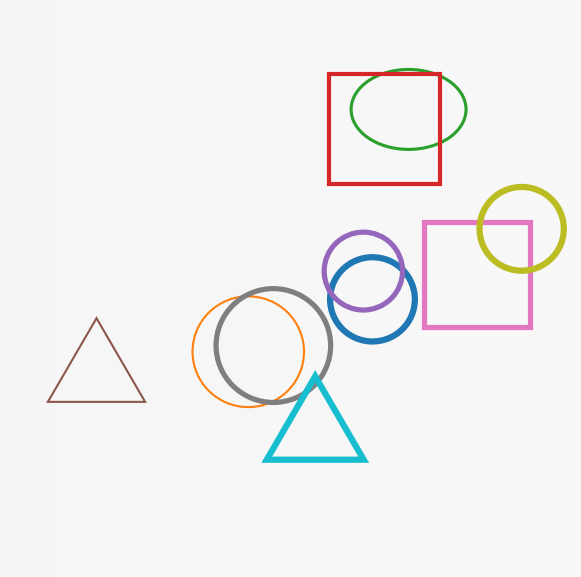[{"shape": "circle", "thickness": 3, "radius": 0.36, "center": [0.641, 0.481]}, {"shape": "circle", "thickness": 1, "radius": 0.48, "center": [0.427, 0.39]}, {"shape": "oval", "thickness": 1.5, "radius": 0.49, "center": [0.703, 0.81]}, {"shape": "square", "thickness": 2, "radius": 0.48, "center": [0.661, 0.776]}, {"shape": "circle", "thickness": 2.5, "radius": 0.34, "center": [0.625, 0.53]}, {"shape": "triangle", "thickness": 1, "radius": 0.48, "center": [0.166, 0.352]}, {"shape": "square", "thickness": 2.5, "radius": 0.46, "center": [0.82, 0.523]}, {"shape": "circle", "thickness": 2.5, "radius": 0.49, "center": [0.47, 0.401]}, {"shape": "circle", "thickness": 3, "radius": 0.36, "center": [0.898, 0.603]}, {"shape": "triangle", "thickness": 3, "radius": 0.48, "center": [0.542, 0.251]}]